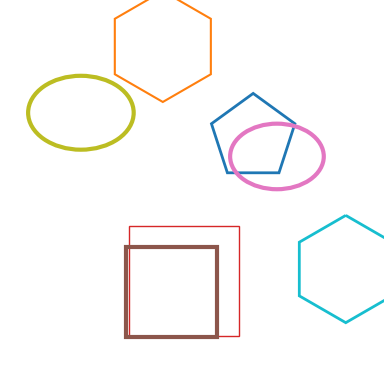[{"shape": "pentagon", "thickness": 2, "radius": 0.57, "center": [0.658, 0.643]}, {"shape": "hexagon", "thickness": 1.5, "radius": 0.72, "center": [0.423, 0.879]}, {"shape": "square", "thickness": 1, "radius": 0.72, "center": [0.477, 0.27]}, {"shape": "square", "thickness": 3, "radius": 0.59, "center": [0.446, 0.242]}, {"shape": "oval", "thickness": 3, "radius": 0.61, "center": [0.719, 0.594]}, {"shape": "oval", "thickness": 3, "radius": 0.69, "center": [0.21, 0.707]}, {"shape": "hexagon", "thickness": 2, "radius": 0.7, "center": [0.898, 0.301]}]